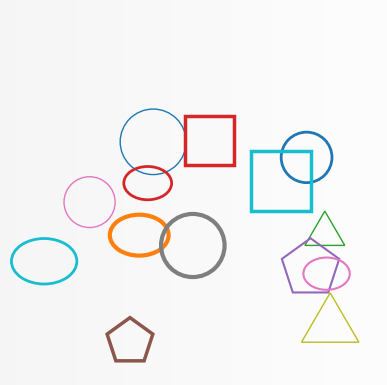[{"shape": "circle", "thickness": 1, "radius": 0.43, "center": [0.395, 0.632]}, {"shape": "circle", "thickness": 2, "radius": 0.33, "center": [0.791, 0.591]}, {"shape": "oval", "thickness": 3, "radius": 0.38, "center": [0.359, 0.389]}, {"shape": "triangle", "thickness": 1, "radius": 0.3, "center": [0.838, 0.392]}, {"shape": "square", "thickness": 2.5, "radius": 0.32, "center": [0.54, 0.636]}, {"shape": "oval", "thickness": 2, "radius": 0.31, "center": [0.381, 0.524]}, {"shape": "pentagon", "thickness": 1.5, "radius": 0.39, "center": [0.801, 0.303]}, {"shape": "pentagon", "thickness": 2.5, "radius": 0.31, "center": [0.335, 0.113]}, {"shape": "circle", "thickness": 1, "radius": 0.33, "center": [0.231, 0.475]}, {"shape": "oval", "thickness": 1.5, "radius": 0.3, "center": [0.843, 0.289]}, {"shape": "circle", "thickness": 3, "radius": 0.41, "center": [0.498, 0.362]}, {"shape": "triangle", "thickness": 1, "radius": 0.43, "center": [0.852, 0.154]}, {"shape": "square", "thickness": 2.5, "radius": 0.39, "center": [0.725, 0.53]}, {"shape": "oval", "thickness": 2, "radius": 0.42, "center": [0.114, 0.321]}]